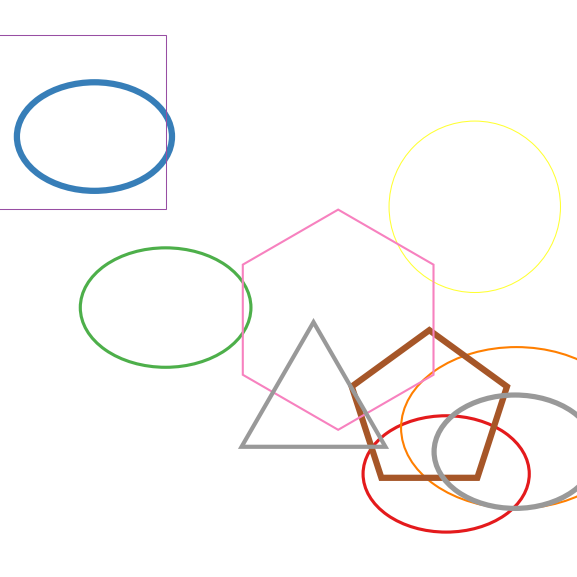[{"shape": "oval", "thickness": 1.5, "radius": 0.72, "center": [0.773, 0.178]}, {"shape": "oval", "thickness": 3, "radius": 0.67, "center": [0.164, 0.763]}, {"shape": "oval", "thickness": 1.5, "radius": 0.74, "center": [0.287, 0.467]}, {"shape": "square", "thickness": 0.5, "radius": 0.75, "center": [0.137, 0.787]}, {"shape": "oval", "thickness": 1, "radius": 1.0, "center": [0.894, 0.258]}, {"shape": "circle", "thickness": 0.5, "radius": 0.74, "center": [0.822, 0.641]}, {"shape": "pentagon", "thickness": 3, "radius": 0.71, "center": [0.743, 0.286]}, {"shape": "hexagon", "thickness": 1, "radius": 0.95, "center": [0.586, 0.446]}, {"shape": "triangle", "thickness": 2, "radius": 0.72, "center": [0.543, 0.297]}, {"shape": "oval", "thickness": 2.5, "radius": 0.7, "center": [0.892, 0.217]}]